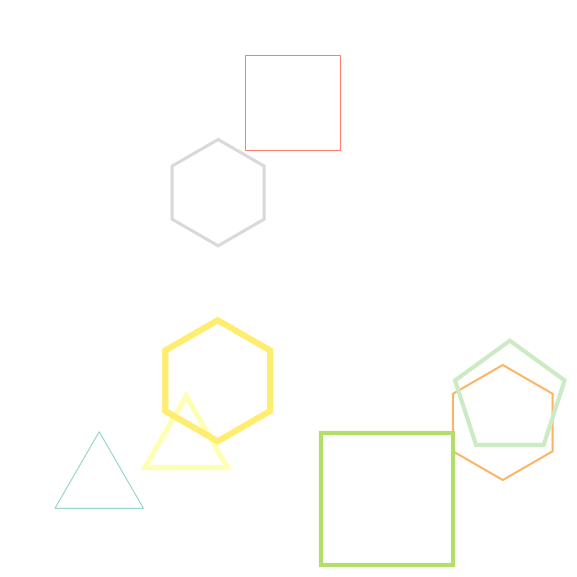[{"shape": "triangle", "thickness": 0.5, "radius": 0.44, "center": [0.172, 0.163]}, {"shape": "triangle", "thickness": 2.5, "radius": 0.41, "center": [0.322, 0.231]}, {"shape": "square", "thickness": 0.5, "radius": 0.41, "center": [0.506, 0.821]}, {"shape": "hexagon", "thickness": 1, "radius": 0.5, "center": [0.871, 0.268]}, {"shape": "square", "thickness": 2, "radius": 0.57, "center": [0.669, 0.136]}, {"shape": "hexagon", "thickness": 1.5, "radius": 0.46, "center": [0.378, 0.666]}, {"shape": "pentagon", "thickness": 2, "radius": 0.5, "center": [0.883, 0.31]}, {"shape": "hexagon", "thickness": 3, "radius": 0.52, "center": [0.377, 0.34]}]